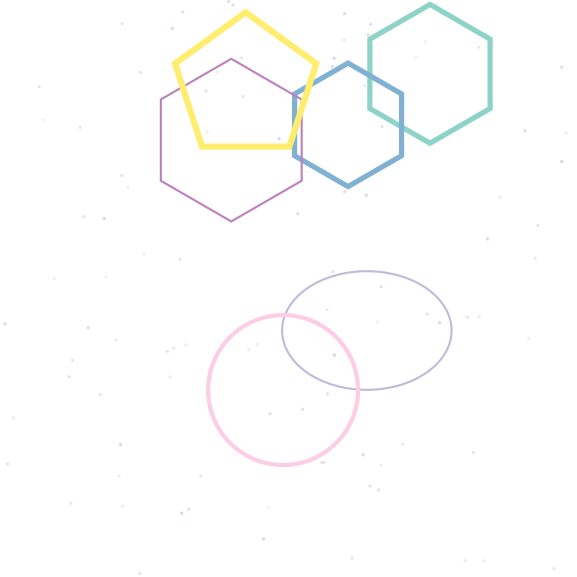[{"shape": "hexagon", "thickness": 2.5, "radius": 0.6, "center": [0.745, 0.871]}, {"shape": "oval", "thickness": 1, "radius": 0.73, "center": [0.635, 0.427]}, {"shape": "hexagon", "thickness": 2.5, "radius": 0.53, "center": [0.603, 0.783]}, {"shape": "circle", "thickness": 2, "radius": 0.65, "center": [0.49, 0.324]}, {"shape": "hexagon", "thickness": 1, "radius": 0.7, "center": [0.4, 0.756]}, {"shape": "pentagon", "thickness": 3, "radius": 0.64, "center": [0.425, 0.849]}]